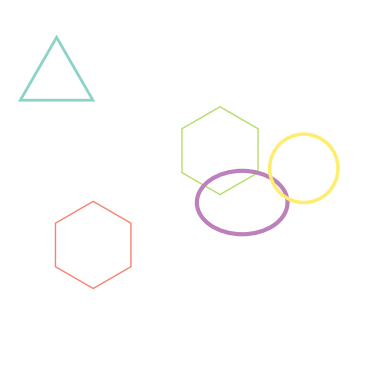[{"shape": "triangle", "thickness": 2, "radius": 0.54, "center": [0.147, 0.794]}, {"shape": "hexagon", "thickness": 1, "radius": 0.57, "center": [0.242, 0.364]}, {"shape": "hexagon", "thickness": 1, "radius": 0.57, "center": [0.571, 0.609]}, {"shape": "oval", "thickness": 3, "radius": 0.59, "center": [0.629, 0.474]}, {"shape": "circle", "thickness": 2.5, "radius": 0.44, "center": [0.789, 0.563]}]